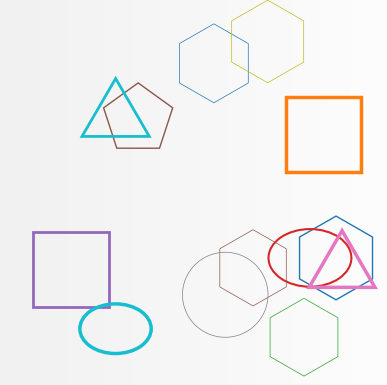[{"shape": "hexagon", "thickness": 1, "radius": 0.54, "center": [0.867, 0.33]}, {"shape": "hexagon", "thickness": 0.5, "radius": 0.51, "center": [0.552, 0.836]}, {"shape": "square", "thickness": 2.5, "radius": 0.48, "center": [0.836, 0.651]}, {"shape": "hexagon", "thickness": 0.5, "radius": 0.51, "center": [0.785, 0.124]}, {"shape": "oval", "thickness": 1.5, "radius": 0.53, "center": [0.8, 0.33]}, {"shape": "square", "thickness": 2, "radius": 0.49, "center": [0.184, 0.299]}, {"shape": "pentagon", "thickness": 1, "radius": 0.47, "center": [0.357, 0.691]}, {"shape": "hexagon", "thickness": 0.5, "radius": 0.5, "center": [0.653, 0.304]}, {"shape": "triangle", "thickness": 2.5, "radius": 0.49, "center": [0.883, 0.303]}, {"shape": "circle", "thickness": 0.5, "radius": 0.55, "center": [0.581, 0.234]}, {"shape": "hexagon", "thickness": 0.5, "radius": 0.54, "center": [0.691, 0.892]}, {"shape": "triangle", "thickness": 2, "radius": 0.5, "center": [0.298, 0.696]}, {"shape": "oval", "thickness": 2.5, "radius": 0.46, "center": [0.298, 0.146]}]